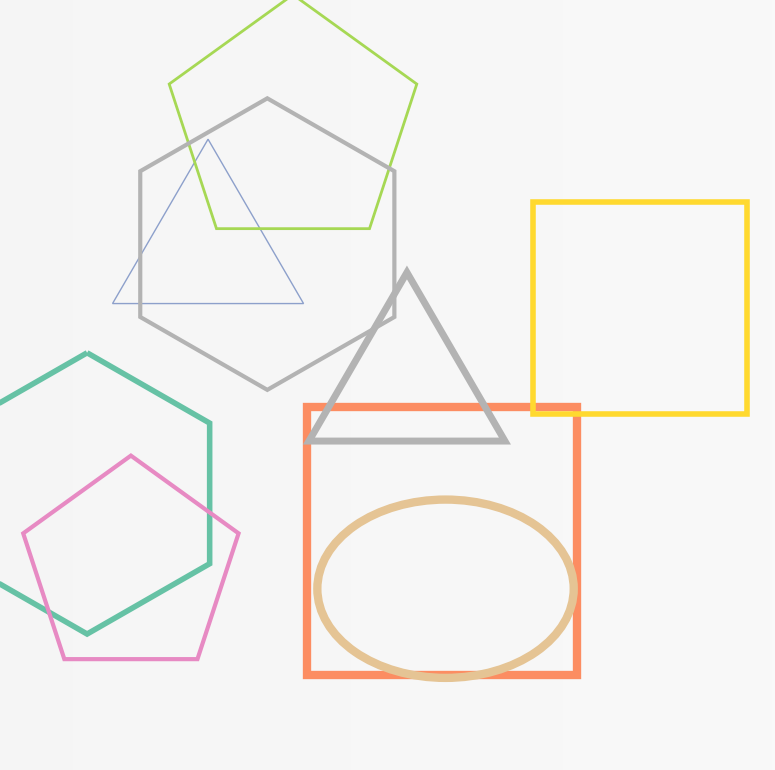[{"shape": "hexagon", "thickness": 2, "radius": 0.91, "center": [0.112, 0.359]}, {"shape": "square", "thickness": 3, "radius": 0.87, "center": [0.57, 0.297]}, {"shape": "triangle", "thickness": 0.5, "radius": 0.71, "center": [0.268, 0.677]}, {"shape": "pentagon", "thickness": 1.5, "radius": 0.73, "center": [0.169, 0.262]}, {"shape": "pentagon", "thickness": 1, "radius": 0.84, "center": [0.378, 0.839]}, {"shape": "square", "thickness": 2, "radius": 0.69, "center": [0.826, 0.6]}, {"shape": "oval", "thickness": 3, "radius": 0.83, "center": [0.575, 0.235]}, {"shape": "triangle", "thickness": 2.5, "radius": 0.73, "center": [0.525, 0.5]}, {"shape": "hexagon", "thickness": 1.5, "radius": 0.95, "center": [0.345, 0.683]}]